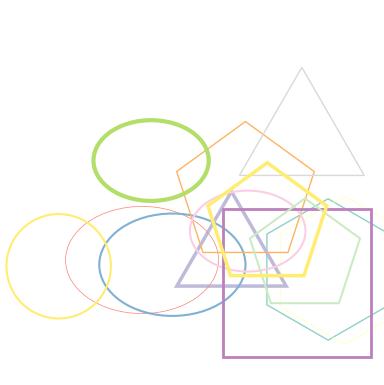[{"shape": "hexagon", "thickness": 1, "radius": 0.92, "center": [0.852, 0.3]}, {"shape": "hexagon", "thickness": 0.5, "radius": 0.96, "center": [0.896, 0.298]}, {"shape": "triangle", "thickness": 2.5, "radius": 0.82, "center": [0.601, 0.339]}, {"shape": "oval", "thickness": 0.5, "radius": 0.99, "center": [0.369, 0.325]}, {"shape": "oval", "thickness": 1.5, "radius": 0.95, "center": [0.448, 0.312]}, {"shape": "pentagon", "thickness": 1, "radius": 0.94, "center": [0.638, 0.496]}, {"shape": "oval", "thickness": 3, "radius": 0.75, "center": [0.392, 0.583]}, {"shape": "oval", "thickness": 1.5, "radius": 0.75, "center": [0.643, 0.4]}, {"shape": "triangle", "thickness": 1, "radius": 0.94, "center": [0.784, 0.638]}, {"shape": "square", "thickness": 2, "radius": 0.96, "center": [0.772, 0.266]}, {"shape": "pentagon", "thickness": 1.5, "radius": 0.75, "center": [0.792, 0.334]}, {"shape": "pentagon", "thickness": 2.5, "radius": 0.81, "center": [0.694, 0.415]}, {"shape": "circle", "thickness": 1.5, "radius": 0.68, "center": [0.152, 0.308]}]